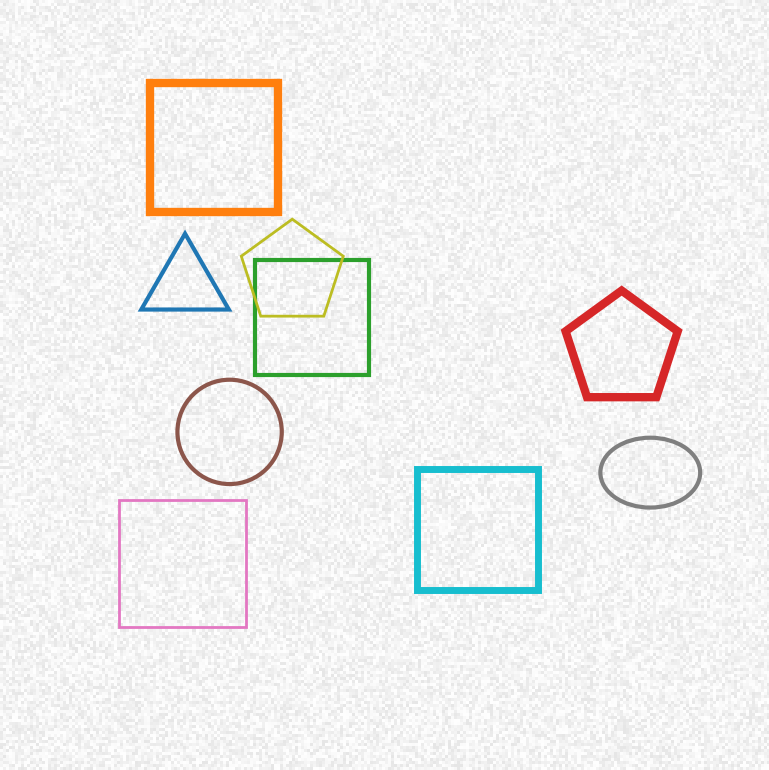[{"shape": "triangle", "thickness": 1.5, "radius": 0.33, "center": [0.24, 0.631]}, {"shape": "square", "thickness": 3, "radius": 0.42, "center": [0.278, 0.808]}, {"shape": "square", "thickness": 1.5, "radius": 0.37, "center": [0.405, 0.588]}, {"shape": "pentagon", "thickness": 3, "radius": 0.38, "center": [0.807, 0.546]}, {"shape": "circle", "thickness": 1.5, "radius": 0.34, "center": [0.298, 0.439]}, {"shape": "square", "thickness": 1, "radius": 0.41, "center": [0.237, 0.268]}, {"shape": "oval", "thickness": 1.5, "radius": 0.32, "center": [0.845, 0.386]}, {"shape": "pentagon", "thickness": 1, "radius": 0.35, "center": [0.38, 0.646]}, {"shape": "square", "thickness": 2.5, "radius": 0.39, "center": [0.62, 0.313]}]